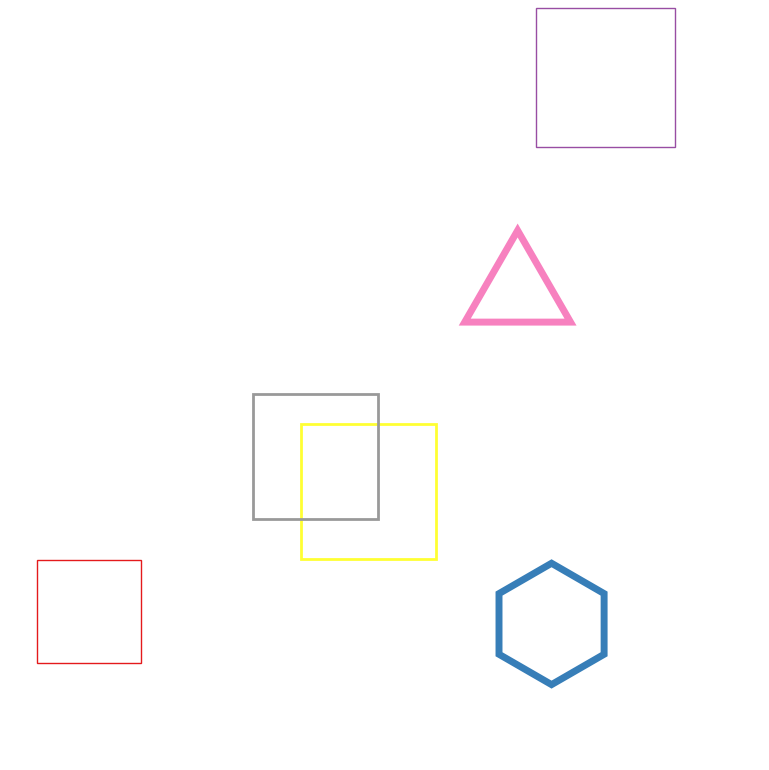[{"shape": "square", "thickness": 0.5, "radius": 0.34, "center": [0.116, 0.206]}, {"shape": "hexagon", "thickness": 2.5, "radius": 0.39, "center": [0.716, 0.19]}, {"shape": "square", "thickness": 0.5, "radius": 0.45, "center": [0.786, 0.899]}, {"shape": "square", "thickness": 1, "radius": 0.44, "center": [0.479, 0.362]}, {"shape": "triangle", "thickness": 2.5, "radius": 0.4, "center": [0.672, 0.621]}, {"shape": "square", "thickness": 1, "radius": 0.41, "center": [0.41, 0.407]}]